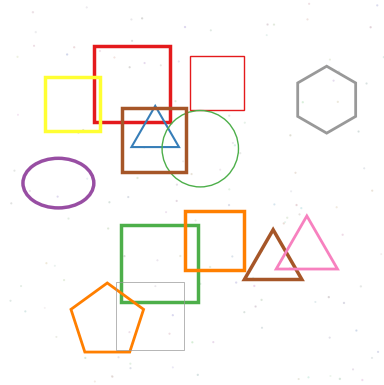[{"shape": "square", "thickness": 2.5, "radius": 0.5, "center": [0.343, 0.783]}, {"shape": "square", "thickness": 1, "radius": 0.35, "center": [0.564, 0.785]}, {"shape": "triangle", "thickness": 1.5, "radius": 0.36, "center": [0.403, 0.654]}, {"shape": "square", "thickness": 2.5, "radius": 0.5, "center": [0.414, 0.316]}, {"shape": "circle", "thickness": 1, "radius": 0.5, "center": [0.52, 0.614]}, {"shape": "oval", "thickness": 2.5, "radius": 0.46, "center": [0.152, 0.524]}, {"shape": "pentagon", "thickness": 2, "radius": 0.5, "center": [0.279, 0.166]}, {"shape": "square", "thickness": 2.5, "radius": 0.38, "center": [0.557, 0.376]}, {"shape": "square", "thickness": 2.5, "radius": 0.35, "center": [0.188, 0.729]}, {"shape": "triangle", "thickness": 2.5, "radius": 0.43, "center": [0.709, 0.317]}, {"shape": "square", "thickness": 2.5, "radius": 0.41, "center": [0.399, 0.636]}, {"shape": "triangle", "thickness": 2, "radius": 0.46, "center": [0.797, 0.347]}, {"shape": "square", "thickness": 0.5, "radius": 0.44, "center": [0.389, 0.178]}, {"shape": "hexagon", "thickness": 2, "radius": 0.43, "center": [0.849, 0.741]}]